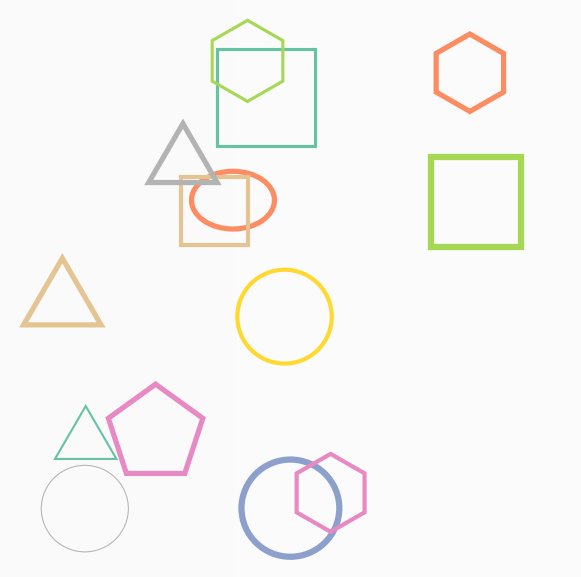[{"shape": "triangle", "thickness": 1, "radius": 0.31, "center": [0.147, 0.235]}, {"shape": "square", "thickness": 1.5, "radius": 0.42, "center": [0.458, 0.831]}, {"shape": "hexagon", "thickness": 2.5, "radius": 0.33, "center": [0.808, 0.873]}, {"shape": "oval", "thickness": 2.5, "radius": 0.36, "center": [0.401, 0.653]}, {"shape": "circle", "thickness": 3, "radius": 0.42, "center": [0.5, 0.119]}, {"shape": "hexagon", "thickness": 2, "radius": 0.34, "center": [0.569, 0.146]}, {"shape": "pentagon", "thickness": 2.5, "radius": 0.43, "center": [0.268, 0.248]}, {"shape": "square", "thickness": 3, "radius": 0.39, "center": [0.818, 0.649]}, {"shape": "hexagon", "thickness": 1.5, "radius": 0.35, "center": [0.426, 0.894]}, {"shape": "circle", "thickness": 2, "radius": 0.41, "center": [0.49, 0.451]}, {"shape": "square", "thickness": 2, "radius": 0.29, "center": [0.369, 0.634]}, {"shape": "triangle", "thickness": 2.5, "radius": 0.38, "center": [0.107, 0.475]}, {"shape": "circle", "thickness": 0.5, "radius": 0.37, "center": [0.146, 0.118]}, {"shape": "triangle", "thickness": 2.5, "radius": 0.34, "center": [0.315, 0.717]}]